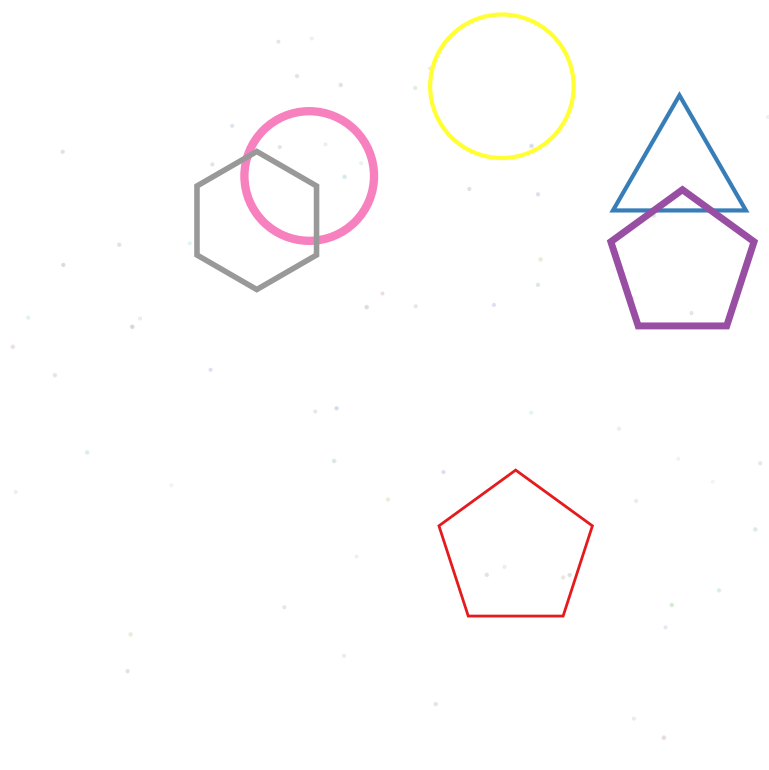[{"shape": "pentagon", "thickness": 1, "radius": 0.52, "center": [0.67, 0.285]}, {"shape": "triangle", "thickness": 1.5, "radius": 0.5, "center": [0.882, 0.777]}, {"shape": "pentagon", "thickness": 2.5, "radius": 0.49, "center": [0.886, 0.656]}, {"shape": "circle", "thickness": 1.5, "radius": 0.47, "center": [0.652, 0.888]}, {"shape": "circle", "thickness": 3, "radius": 0.42, "center": [0.402, 0.771]}, {"shape": "hexagon", "thickness": 2, "radius": 0.45, "center": [0.333, 0.714]}]